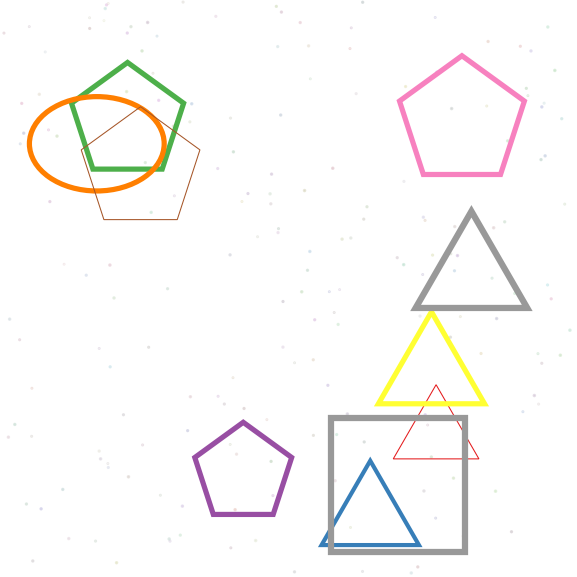[{"shape": "triangle", "thickness": 0.5, "radius": 0.43, "center": [0.755, 0.247]}, {"shape": "triangle", "thickness": 2, "radius": 0.49, "center": [0.641, 0.104]}, {"shape": "pentagon", "thickness": 2.5, "radius": 0.51, "center": [0.221, 0.789]}, {"shape": "pentagon", "thickness": 2.5, "radius": 0.44, "center": [0.421, 0.18]}, {"shape": "oval", "thickness": 2.5, "radius": 0.58, "center": [0.168, 0.75]}, {"shape": "triangle", "thickness": 2.5, "radius": 0.53, "center": [0.747, 0.353]}, {"shape": "pentagon", "thickness": 0.5, "radius": 0.54, "center": [0.243, 0.706]}, {"shape": "pentagon", "thickness": 2.5, "radius": 0.57, "center": [0.8, 0.789]}, {"shape": "triangle", "thickness": 3, "radius": 0.56, "center": [0.816, 0.522]}, {"shape": "square", "thickness": 3, "radius": 0.58, "center": [0.69, 0.16]}]